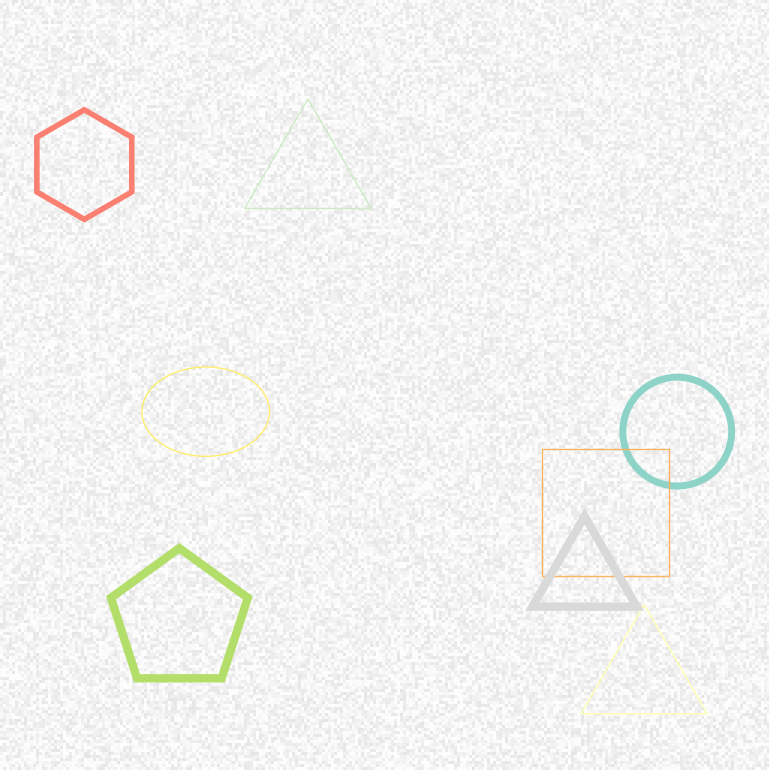[{"shape": "circle", "thickness": 2.5, "radius": 0.35, "center": [0.88, 0.439]}, {"shape": "triangle", "thickness": 0.5, "radius": 0.47, "center": [0.837, 0.12]}, {"shape": "hexagon", "thickness": 2, "radius": 0.36, "center": [0.11, 0.786]}, {"shape": "square", "thickness": 0.5, "radius": 0.41, "center": [0.787, 0.334]}, {"shape": "pentagon", "thickness": 3, "radius": 0.47, "center": [0.233, 0.195]}, {"shape": "triangle", "thickness": 3, "radius": 0.39, "center": [0.759, 0.251]}, {"shape": "triangle", "thickness": 0.5, "radius": 0.47, "center": [0.4, 0.777]}, {"shape": "oval", "thickness": 0.5, "radius": 0.41, "center": [0.267, 0.465]}]